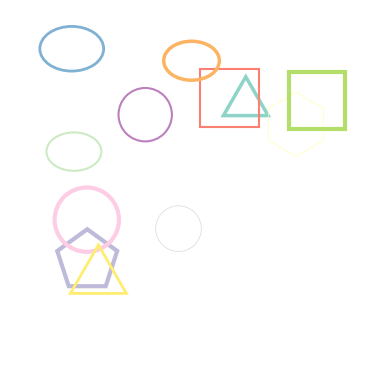[{"shape": "triangle", "thickness": 2.5, "radius": 0.34, "center": [0.638, 0.733]}, {"shape": "hexagon", "thickness": 0.5, "radius": 0.42, "center": [0.769, 0.677]}, {"shape": "pentagon", "thickness": 3, "radius": 0.41, "center": [0.227, 0.323]}, {"shape": "square", "thickness": 1.5, "radius": 0.38, "center": [0.596, 0.746]}, {"shape": "oval", "thickness": 2, "radius": 0.41, "center": [0.186, 0.873]}, {"shape": "oval", "thickness": 2.5, "radius": 0.36, "center": [0.498, 0.842]}, {"shape": "square", "thickness": 3, "radius": 0.37, "center": [0.823, 0.739]}, {"shape": "circle", "thickness": 3, "radius": 0.42, "center": [0.225, 0.43]}, {"shape": "circle", "thickness": 0.5, "radius": 0.3, "center": [0.464, 0.406]}, {"shape": "circle", "thickness": 1.5, "radius": 0.35, "center": [0.377, 0.702]}, {"shape": "oval", "thickness": 1.5, "radius": 0.36, "center": [0.192, 0.606]}, {"shape": "triangle", "thickness": 2, "radius": 0.42, "center": [0.256, 0.28]}]